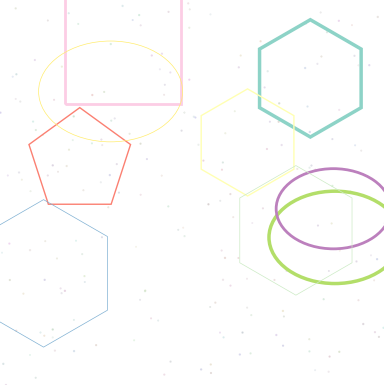[{"shape": "hexagon", "thickness": 2.5, "radius": 0.76, "center": [0.806, 0.796]}, {"shape": "hexagon", "thickness": 1, "radius": 0.7, "center": [0.643, 0.63]}, {"shape": "pentagon", "thickness": 1, "radius": 0.69, "center": [0.207, 0.582]}, {"shape": "hexagon", "thickness": 0.5, "radius": 0.96, "center": [0.113, 0.29]}, {"shape": "oval", "thickness": 2.5, "radius": 0.86, "center": [0.87, 0.383]}, {"shape": "square", "thickness": 2, "radius": 0.75, "center": [0.32, 0.88]}, {"shape": "oval", "thickness": 2, "radius": 0.74, "center": [0.866, 0.458]}, {"shape": "hexagon", "thickness": 0.5, "radius": 0.84, "center": [0.769, 0.402]}, {"shape": "oval", "thickness": 0.5, "radius": 0.94, "center": [0.287, 0.763]}]